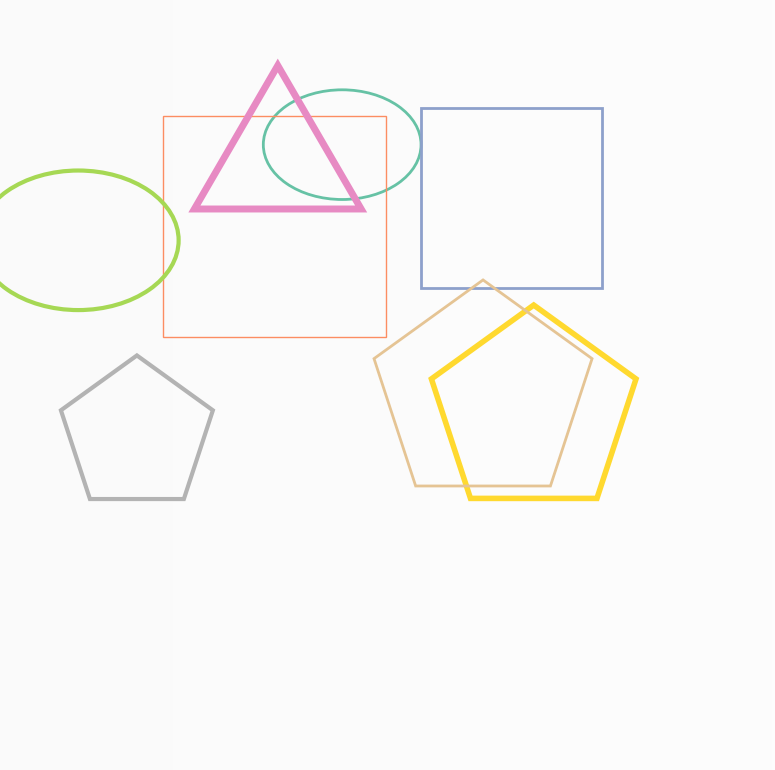[{"shape": "oval", "thickness": 1, "radius": 0.51, "center": [0.442, 0.812]}, {"shape": "square", "thickness": 0.5, "radius": 0.72, "center": [0.354, 0.706]}, {"shape": "square", "thickness": 1, "radius": 0.59, "center": [0.66, 0.743]}, {"shape": "triangle", "thickness": 2.5, "radius": 0.62, "center": [0.358, 0.791]}, {"shape": "oval", "thickness": 1.5, "radius": 0.65, "center": [0.101, 0.688]}, {"shape": "pentagon", "thickness": 2, "radius": 0.69, "center": [0.689, 0.465]}, {"shape": "pentagon", "thickness": 1, "radius": 0.74, "center": [0.623, 0.489]}, {"shape": "pentagon", "thickness": 1.5, "radius": 0.52, "center": [0.177, 0.435]}]